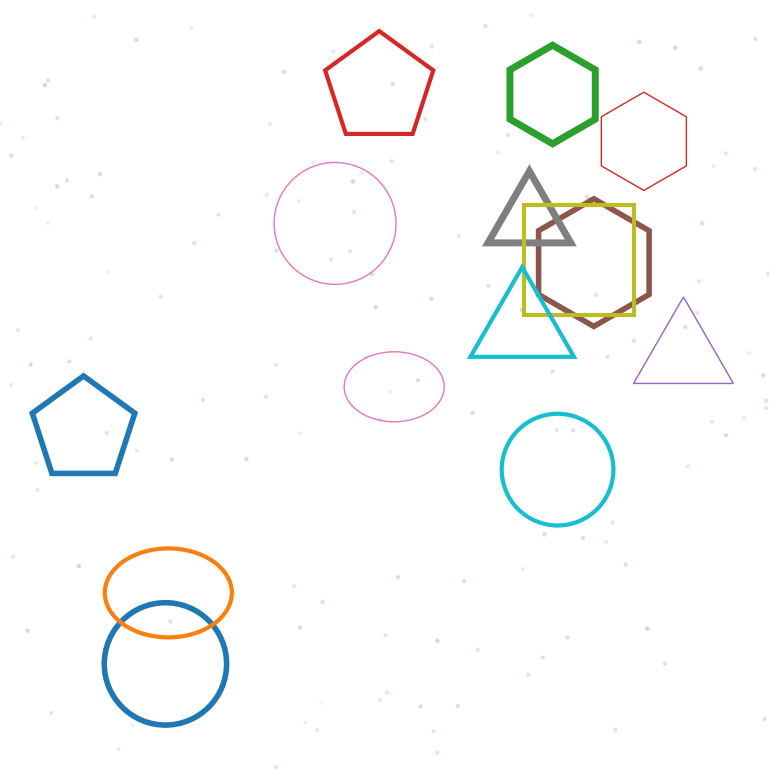[{"shape": "pentagon", "thickness": 2, "radius": 0.35, "center": [0.109, 0.442]}, {"shape": "circle", "thickness": 2, "radius": 0.4, "center": [0.215, 0.138]}, {"shape": "oval", "thickness": 1.5, "radius": 0.41, "center": [0.219, 0.23]}, {"shape": "hexagon", "thickness": 2.5, "radius": 0.32, "center": [0.718, 0.877]}, {"shape": "pentagon", "thickness": 1.5, "radius": 0.37, "center": [0.493, 0.886]}, {"shape": "hexagon", "thickness": 0.5, "radius": 0.32, "center": [0.836, 0.816]}, {"shape": "triangle", "thickness": 0.5, "radius": 0.37, "center": [0.888, 0.539]}, {"shape": "hexagon", "thickness": 2, "radius": 0.41, "center": [0.771, 0.659]}, {"shape": "circle", "thickness": 0.5, "radius": 0.4, "center": [0.435, 0.71]}, {"shape": "oval", "thickness": 0.5, "radius": 0.32, "center": [0.512, 0.498]}, {"shape": "triangle", "thickness": 2.5, "radius": 0.31, "center": [0.688, 0.716]}, {"shape": "square", "thickness": 1.5, "radius": 0.36, "center": [0.751, 0.662]}, {"shape": "circle", "thickness": 1.5, "radius": 0.36, "center": [0.724, 0.39]}, {"shape": "triangle", "thickness": 1.5, "radius": 0.39, "center": [0.678, 0.575]}]